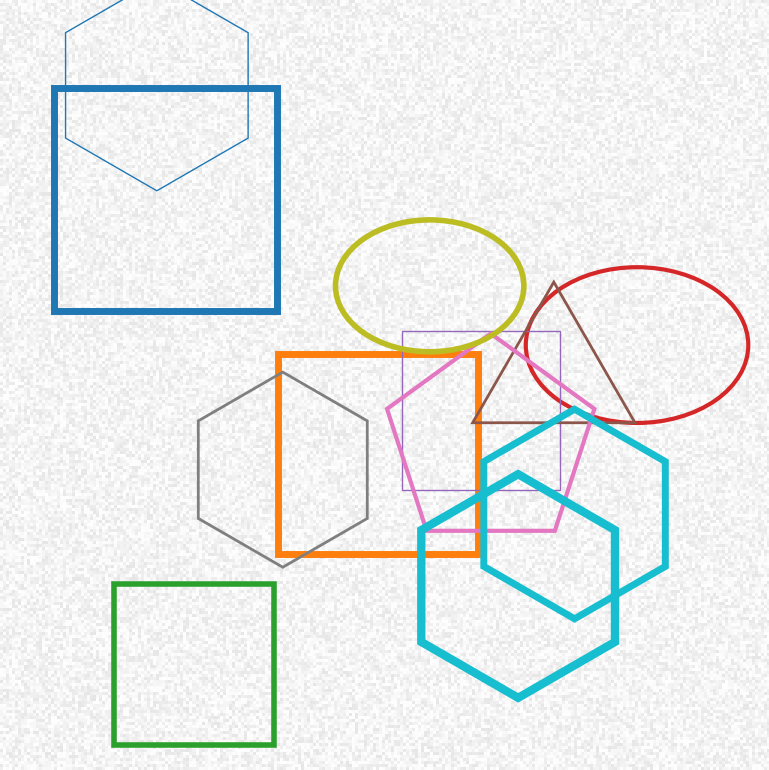[{"shape": "hexagon", "thickness": 0.5, "radius": 0.68, "center": [0.204, 0.889]}, {"shape": "square", "thickness": 2.5, "radius": 0.73, "center": [0.215, 0.741]}, {"shape": "square", "thickness": 2.5, "radius": 0.65, "center": [0.491, 0.411]}, {"shape": "square", "thickness": 2, "radius": 0.52, "center": [0.252, 0.137]}, {"shape": "oval", "thickness": 1.5, "radius": 0.72, "center": [0.827, 0.552]}, {"shape": "square", "thickness": 0.5, "radius": 0.51, "center": [0.624, 0.467]}, {"shape": "triangle", "thickness": 1, "radius": 0.61, "center": [0.719, 0.512]}, {"shape": "pentagon", "thickness": 1.5, "radius": 0.71, "center": [0.637, 0.425]}, {"shape": "hexagon", "thickness": 1, "radius": 0.63, "center": [0.367, 0.39]}, {"shape": "oval", "thickness": 2, "radius": 0.61, "center": [0.558, 0.629]}, {"shape": "hexagon", "thickness": 3, "radius": 0.73, "center": [0.673, 0.239]}, {"shape": "hexagon", "thickness": 2.5, "radius": 0.68, "center": [0.746, 0.332]}]